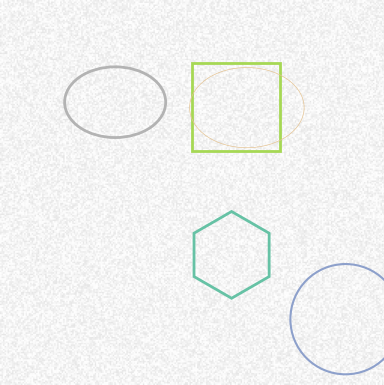[{"shape": "hexagon", "thickness": 2, "radius": 0.56, "center": [0.602, 0.338]}, {"shape": "circle", "thickness": 1.5, "radius": 0.72, "center": [0.897, 0.171]}, {"shape": "square", "thickness": 2, "radius": 0.57, "center": [0.614, 0.721]}, {"shape": "oval", "thickness": 0.5, "radius": 0.74, "center": [0.641, 0.72]}, {"shape": "oval", "thickness": 2, "radius": 0.66, "center": [0.299, 0.735]}]